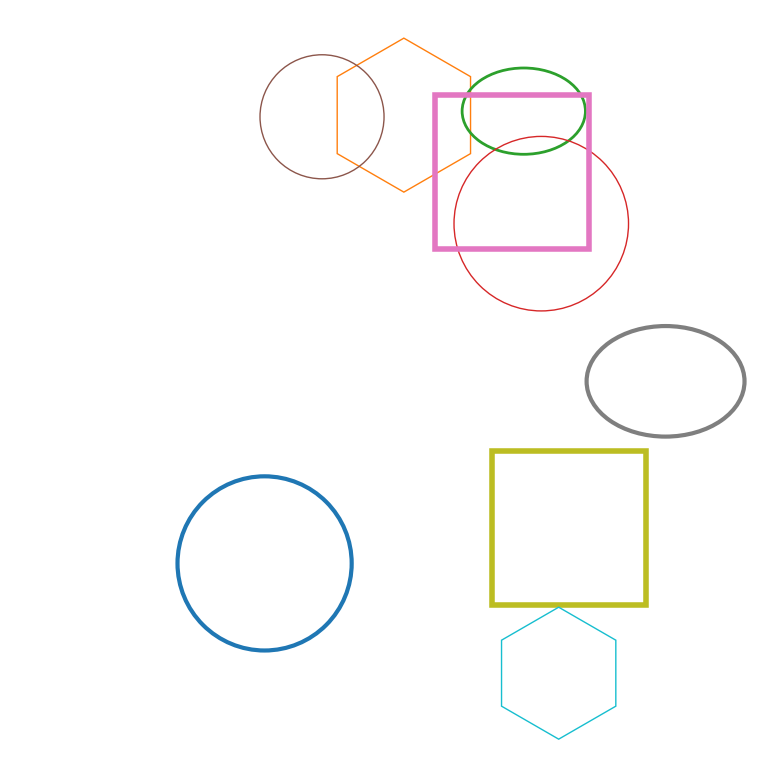[{"shape": "circle", "thickness": 1.5, "radius": 0.57, "center": [0.344, 0.268]}, {"shape": "hexagon", "thickness": 0.5, "radius": 0.5, "center": [0.525, 0.85]}, {"shape": "oval", "thickness": 1, "radius": 0.4, "center": [0.68, 0.856]}, {"shape": "circle", "thickness": 0.5, "radius": 0.57, "center": [0.703, 0.71]}, {"shape": "circle", "thickness": 0.5, "radius": 0.4, "center": [0.418, 0.848]}, {"shape": "square", "thickness": 2, "radius": 0.5, "center": [0.665, 0.777]}, {"shape": "oval", "thickness": 1.5, "radius": 0.51, "center": [0.864, 0.505]}, {"shape": "square", "thickness": 2, "radius": 0.5, "center": [0.739, 0.314]}, {"shape": "hexagon", "thickness": 0.5, "radius": 0.43, "center": [0.726, 0.126]}]